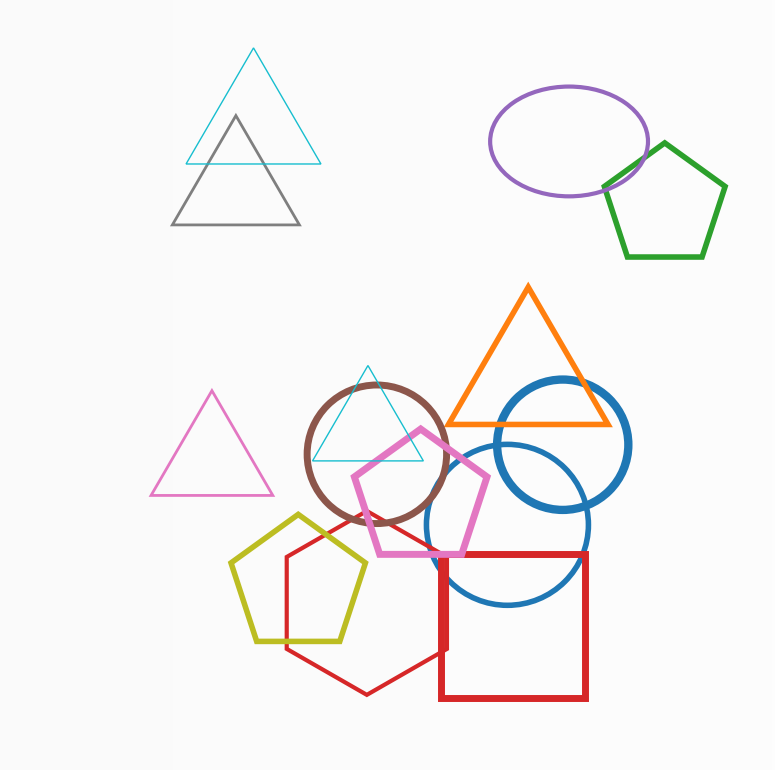[{"shape": "circle", "thickness": 3, "radius": 0.42, "center": [0.726, 0.422]}, {"shape": "circle", "thickness": 2, "radius": 0.52, "center": [0.655, 0.318]}, {"shape": "triangle", "thickness": 2, "radius": 0.59, "center": [0.682, 0.508]}, {"shape": "pentagon", "thickness": 2, "radius": 0.41, "center": [0.858, 0.732]}, {"shape": "hexagon", "thickness": 1.5, "radius": 0.6, "center": [0.473, 0.217]}, {"shape": "square", "thickness": 2.5, "radius": 0.47, "center": [0.662, 0.187]}, {"shape": "oval", "thickness": 1.5, "radius": 0.51, "center": [0.734, 0.816]}, {"shape": "circle", "thickness": 2.5, "radius": 0.45, "center": [0.486, 0.41]}, {"shape": "triangle", "thickness": 1, "radius": 0.45, "center": [0.273, 0.402]}, {"shape": "pentagon", "thickness": 2.5, "radius": 0.45, "center": [0.543, 0.353]}, {"shape": "triangle", "thickness": 1, "radius": 0.47, "center": [0.304, 0.755]}, {"shape": "pentagon", "thickness": 2, "radius": 0.46, "center": [0.385, 0.241]}, {"shape": "triangle", "thickness": 0.5, "radius": 0.41, "center": [0.475, 0.443]}, {"shape": "triangle", "thickness": 0.5, "radius": 0.5, "center": [0.327, 0.837]}]